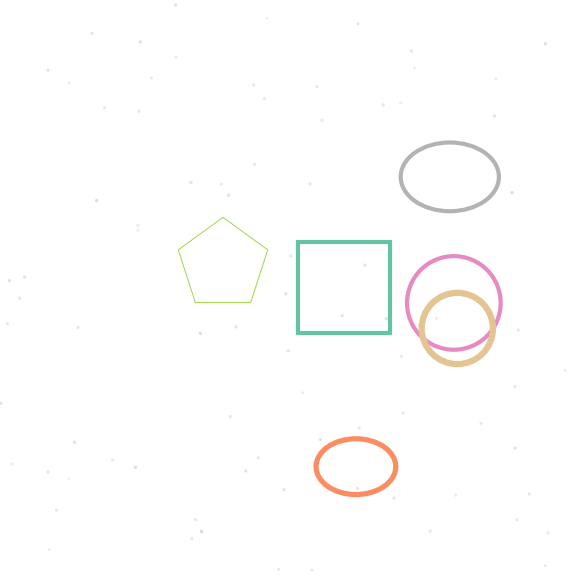[{"shape": "square", "thickness": 2, "radius": 0.4, "center": [0.596, 0.501]}, {"shape": "oval", "thickness": 2.5, "radius": 0.35, "center": [0.616, 0.191]}, {"shape": "circle", "thickness": 2, "radius": 0.41, "center": [0.786, 0.475]}, {"shape": "pentagon", "thickness": 0.5, "radius": 0.41, "center": [0.386, 0.541]}, {"shape": "circle", "thickness": 3, "radius": 0.31, "center": [0.792, 0.43]}, {"shape": "oval", "thickness": 2, "radius": 0.43, "center": [0.779, 0.693]}]